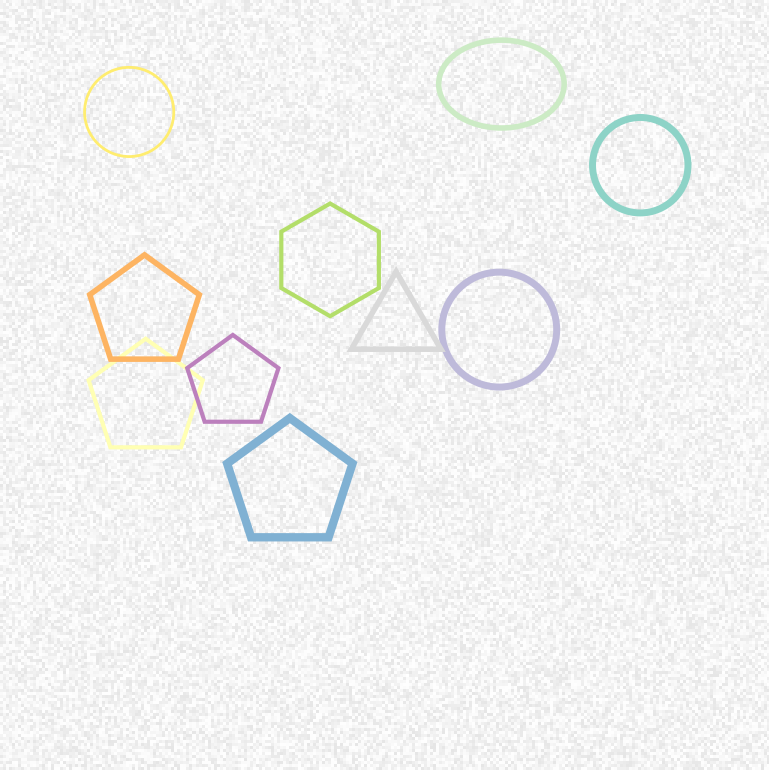[{"shape": "circle", "thickness": 2.5, "radius": 0.31, "center": [0.832, 0.785]}, {"shape": "pentagon", "thickness": 1.5, "radius": 0.39, "center": [0.189, 0.482]}, {"shape": "circle", "thickness": 2.5, "radius": 0.37, "center": [0.648, 0.572]}, {"shape": "pentagon", "thickness": 3, "radius": 0.43, "center": [0.376, 0.371]}, {"shape": "pentagon", "thickness": 2, "radius": 0.37, "center": [0.188, 0.594]}, {"shape": "hexagon", "thickness": 1.5, "radius": 0.37, "center": [0.429, 0.663]}, {"shape": "triangle", "thickness": 2, "radius": 0.34, "center": [0.514, 0.58]}, {"shape": "pentagon", "thickness": 1.5, "radius": 0.31, "center": [0.302, 0.503]}, {"shape": "oval", "thickness": 2, "radius": 0.41, "center": [0.651, 0.891]}, {"shape": "circle", "thickness": 1, "radius": 0.29, "center": [0.168, 0.855]}]